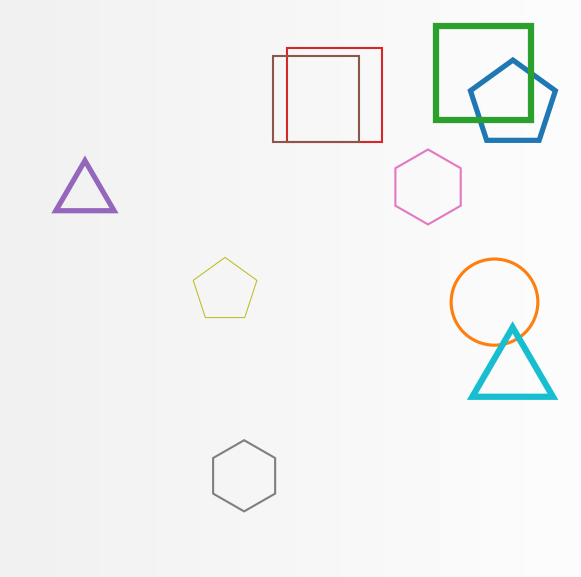[{"shape": "pentagon", "thickness": 2.5, "radius": 0.38, "center": [0.882, 0.818]}, {"shape": "circle", "thickness": 1.5, "radius": 0.37, "center": [0.851, 0.476]}, {"shape": "square", "thickness": 3, "radius": 0.41, "center": [0.832, 0.873]}, {"shape": "square", "thickness": 1, "radius": 0.41, "center": [0.575, 0.834]}, {"shape": "triangle", "thickness": 2.5, "radius": 0.29, "center": [0.146, 0.663]}, {"shape": "square", "thickness": 1, "radius": 0.37, "center": [0.544, 0.827]}, {"shape": "hexagon", "thickness": 1, "radius": 0.32, "center": [0.736, 0.675]}, {"shape": "hexagon", "thickness": 1, "radius": 0.31, "center": [0.42, 0.175]}, {"shape": "pentagon", "thickness": 0.5, "radius": 0.29, "center": [0.387, 0.496]}, {"shape": "triangle", "thickness": 3, "radius": 0.4, "center": [0.882, 0.352]}]